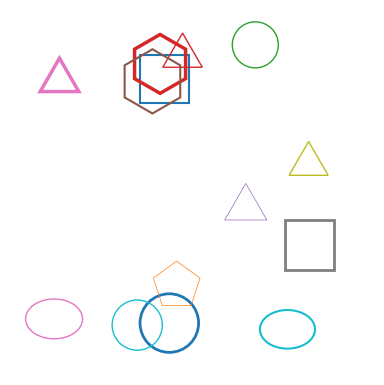[{"shape": "circle", "thickness": 2, "radius": 0.38, "center": [0.44, 0.161]}, {"shape": "square", "thickness": 1.5, "radius": 0.31, "center": [0.428, 0.795]}, {"shape": "pentagon", "thickness": 0.5, "radius": 0.32, "center": [0.459, 0.258]}, {"shape": "circle", "thickness": 1, "radius": 0.3, "center": [0.663, 0.884]}, {"shape": "triangle", "thickness": 1, "radius": 0.3, "center": [0.474, 0.855]}, {"shape": "hexagon", "thickness": 2.5, "radius": 0.38, "center": [0.416, 0.834]}, {"shape": "triangle", "thickness": 0.5, "radius": 0.32, "center": [0.638, 0.46]}, {"shape": "hexagon", "thickness": 1.5, "radius": 0.42, "center": [0.396, 0.789]}, {"shape": "oval", "thickness": 1, "radius": 0.37, "center": [0.14, 0.172]}, {"shape": "triangle", "thickness": 2.5, "radius": 0.29, "center": [0.155, 0.791]}, {"shape": "square", "thickness": 2, "radius": 0.32, "center": [0.804, 0.363]}, {"shape": "triangle", "thickness": 1, "radius": 0.29, "center": [0.802, 0.574]}, {"shape": "circle", "thickness": 1, "radius": 0.33, "center": [0.356, 0.156]}, {"shape": "oval", "thickness": 1.5, "radius": 0.36, "center": [0.747, 0.145]}]